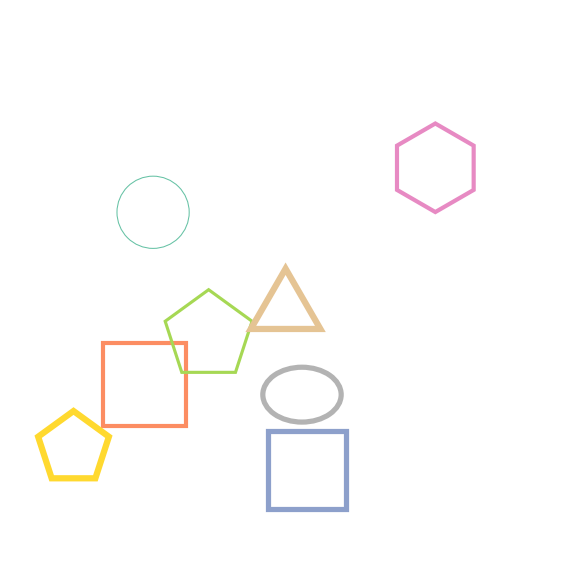[{"shape": "circle", "thickness": 0.5, "radius": 0.31, "center": [0.265, 0.632]}, {"shape": "square", "thickness": 2, "radius": 0.36, "center": [0.251, 0.333]}, {"shape": "square", "thickness": 2.5, "radius": 0.34, "center": [0.531, 0.185]}, {"shape": "hexagon", "thickness": 2, "radius": 0.38, "center": [0.754, 0.709]}, {"shape": "pentagon", "thickness": 1.5, "radius": 0.4, "center": [0.361, 0.418]}, {"shape": "pentagon", "thickness": 3, "radius": 0.32, "center": [0.127, 0.223]}, {"shape": "triangle", "thickness": 3, "radius": 0.35, "center": [0.495, 0.464]}, {"shape": "oval", "thickness": 2.5, "radius": 0.34, "center": [0.523, 0.316]}]